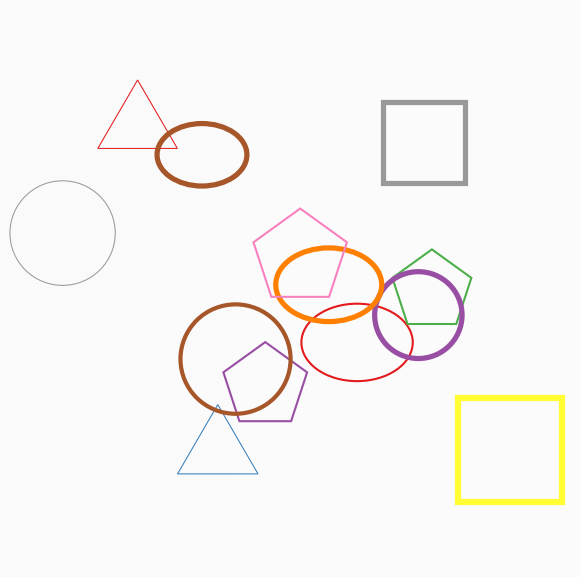[{"shape": "triangle", "thickness": 0.5, "radius": 0.39, "center": [0.237, 0.782]}, {"shape": "oval", "thickness": 1, "radius": 0.48, "center": [0.614, 0.406]}, {"shape": "triangle", "thickness": 0.5, "radius": 0.4, "center": [0.375, 0.219]}, {"shape": "pentagon", "thickness": 1, "radius": 0.36, "center": [0.743, 0.496]}, {"shape": "circle", "thickness": 2.5, "radius": 0.38, "center": [0.72, 0.454]}, {"shape": "pentagon", "thickness": 1, "radius": 0.38, "center": [0.456, 0.331]}, {"shape": "oval", "thickness": 2.5, "radius": 0.46, "center": [0.566, 0.506]}, {"shape": "square", "thickness": 3, "radius": 0.45, "center": [0.877, 0.22]}, {"shape": "circle", "thickness": 2, "radius": 0.47, "center": [0.405, 0.377]}, {"shape": "oval", "thickness": 2.5, "radius": 0.39, "center": [0.347, 0.731]}, {"shape": "pentagon", "thickness": 1, "radius": 0.42, "center": [0.516, 0.553]}, {"shape": "square", "thickness": 2.5, "radius": 0.35, "center": [0.73, 0.752]}, {"shape": "circle", "thickness": 0.5, "radius": 0.45, "center": [0.108, 0.596]}]